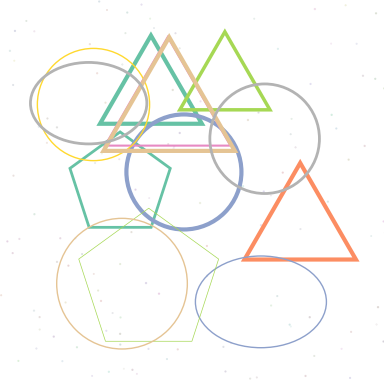[{"shape": "triangle", "thickness": 3, "radius": 0.76, "center": [0.392, 0.755]}, {"shape": "pentagon", "thickness": 2, "radius": 0.68, "center": [0.312, 0.52]}, {"shape": "triangle", "thickness": 3, "radius": 0.84, "center": [0.78, 0.409]}, {"shape": "oval", "thickness": 1, "radius": 0.85, "center": [0.678, 0.216]}, {"shape": "circle", "thickness": 3, "radius": 0.75, "center": [0.478, 0.553]}, {"shape": "triangle", "thickness": 1.5, "radius": 0.94, "center": [0.436, 0.716]}, {"shape": "pentagon", "thickness": 0.5, "radius": 0.96, "center": [0.386, 0.268]}, {"shape": "triangle", "thickness": 2.5, "radius": 0.68, "center": [0.584, 0.782]}, {"shape": "circle", "thickness": 1, "radius": 0.73, "center": [0.243, 0.729]}, {"shape": "triangle", "thickness": 3, "radius": 0.98, "center": [0.439, 0.707]}, {"shape": "circle", "thickness": 1, "radius": 0.85, "center": [0.317, 0.263]}, {"shape": "circle", "thickness": 2, "radius": 0.71, "center": [0.687, 0.64]}, {"shape": "oval", "thickness": 2, "radius": 0.76, "center": [0.23, 0.732]}]